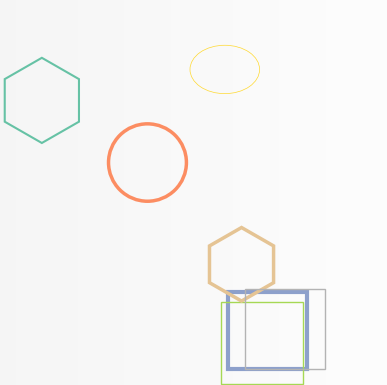[{"shape": "hexagon", "thickness": 1.5, "radius": 0.55, "center": [0.108, 0.739]}, {"shape": "circle", "thickness": 2.5, "radius": 0.5, "center": [0.381, 0.578]}, {"shape": "square", "thickness": 3, "radius": 0.5, "center": [0.69, 0.142]}, {"shape": "square", "thickness": 1, "radius": 0.53, "center": [0.677, 0.109]}, {"shape": "oval", "thickness": 0.5, "radius": 0.45, "center": [0.58, 0.82]}, {"shape": "hexagon", "thickness": 2.5, "radius": 0.48, "center": [0.623, 0.314]}, {"shape": "square", "thickness": 1, "radius": 0.52, "center": [0.735, 0.146]}]